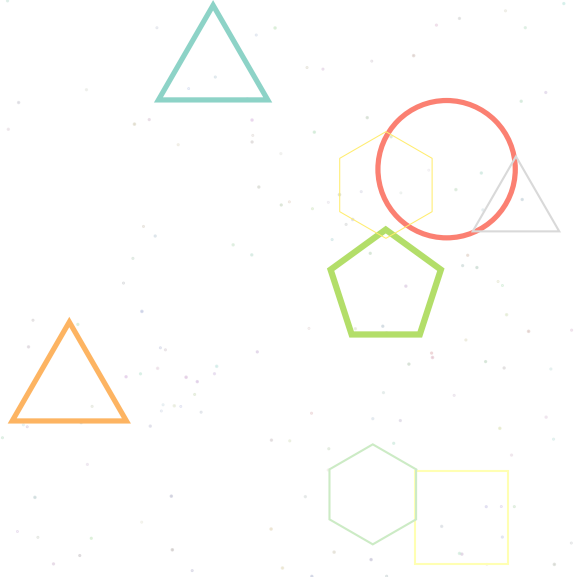[{"shape": "triangle", "thickness": 2.5, "radius": 0.55, "center": [0.369, 0.881]}, {"shape": "square", "thickness": 1, "radius": 0.4, "center": [0.799, 0.103]}, {"shape": "circle", "thickness": 2.5, "radius": 0.59, "center": [0.773, 0.706]}, {"shape": "triangle", "thickness": 2.5, "radius": 0.57, "center": [0.12, 0.327]}, {"shape": "pentagon", "thickness": 3, "radius": 0.5, "center": [0.668, 0.501]}, {"shape": "triangle", "thickness": 1, "radius": 0.43, "center": [0.893, 0.642]}, {"shape": "hexagon", "thickness": 1, "radius": 0.43, "center": [0.646, 0.143]}, {"shape": "hexagon", "thickness": 0.5, "radius": 0.46, "center": [0.668, 0.679]}]